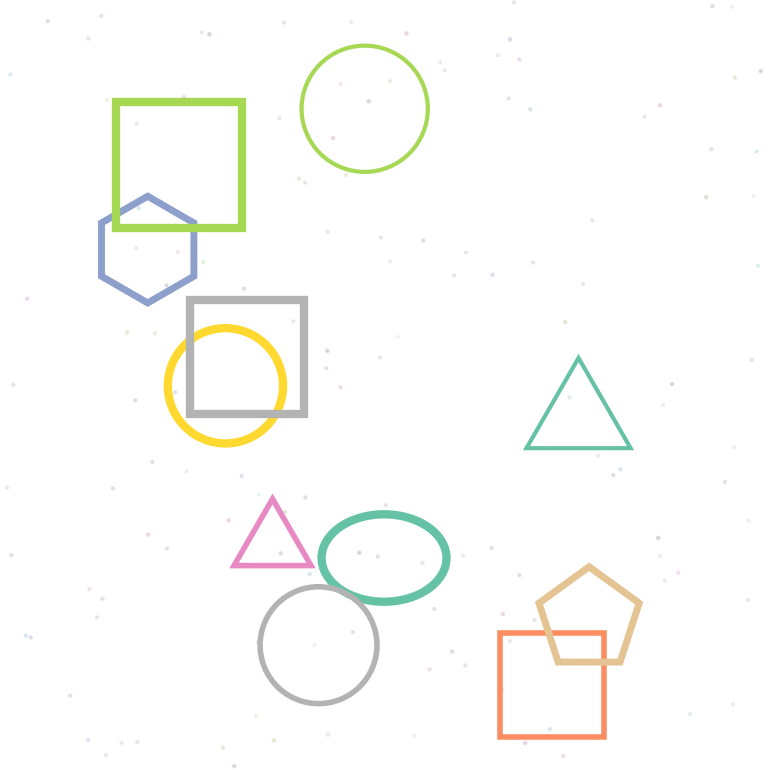[{"shape": "oval", "thickness": 3, "radius": 0.41, "center": [0.499, 0.275]}, {"shape": "triangle", "thickness": 1.5, "radius": 0.39, "center": [0.751, 0.457]}, {"shape": "square", "thickness": 2, "radius": 0.34, "center": [0.717, 0.11]}, {"shape": "hexagon", "thickness": 2.5, "radius": 0.35, "center": [0.192, 0.676]}, {"shape": "triangle", "thickness": 2, "radius": 0.29, "center": [0.354, 0.294]}, {"shape": "square", "thickness": 3, "radius": 0.41, "center": [0.232, 0.785]}, {"shape": "circle", "thickness": 1.5, "radius": 0.41, "center": [0.474, 0.859]}, {"shape": "circle", "thickness": 3, "radius": 0.37, "center": [0.293, 0.499]}, {"shape": "pentagon", "thickness": 2.5, "radius": 0.34, "center": [0.765, 0.196]}, {"shape": "square", "thickness": 3, "radius": 0.37, "center": [0.321, 0.536]}, {"shape": "circle", "thickness": 2, "radius": 0.38, "center": [0.414, 0.162]}]